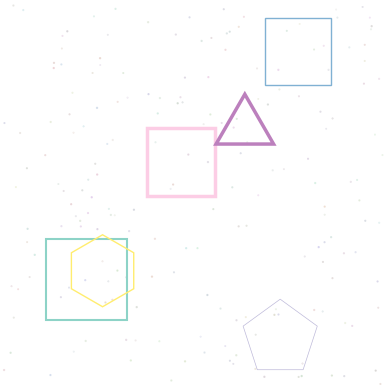[{"shape": "square", "thickness": 1.5, "radius": 0.52, "center": [0.225, 0.275]}, {"shape": "pentagon", "thickness": 0.5, "radius": 0.51, "center": [0.728, 0.122]}, {"shape": "square", "thickness": 1, "radius": 0.43, "center": [0.775, 0.866]}, {"shape": "square", "thickness": 2.5, "radius": 0.44, "center": [0.471, 0.579]}, {"shape": "triangle", "thickness": 2.5, "radius": 0.43, "center": [0.636, 0.669]}, {"shape": "hexagon", "thickness": 1, "radius": 0.47, "center": [0.266, 0.297]}]